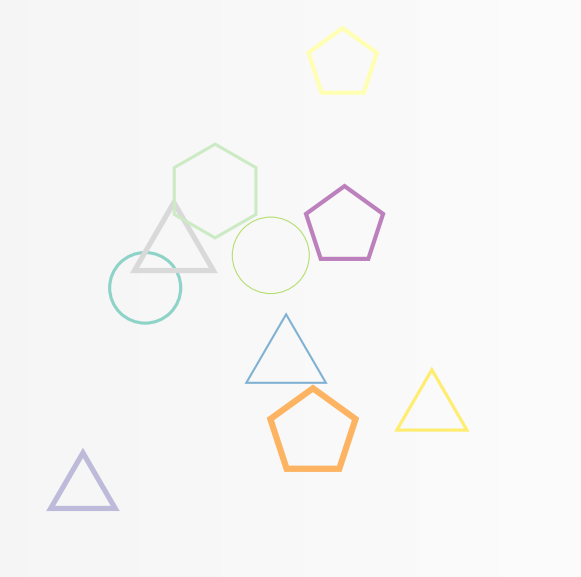[{"shape": "circle", "thickness": 1.5, "radius": 0.31, "center": [0.25, 0.501]}, {"shape": "pentagon", "thickness": 2, "radius": 0.31, "center": [0.589, 0.889]}, {"shape": "triangle", "thickness": 2.5, "radius": 0.32, "center": [0.143, 0.151]}, {"shape": "triangle", "thickness": 1, "radius": 0.4, "center": [0.492, 0.376]}, {"shape": "pentagon", "thickness": 3, "radius": 0.39, "center": [0.538, 0.25]}, {"shape": "circle", "thickness": 0.5, "radius": 0.33, "center": [0.466, 0.557]}, {"shape": "triangle", "thickness": 2.5, "radius": 0.39, "center": [0.299, 0.57]}, {"shape": "pentagon", "thickness": 2, "radius": 0.35, "center": [0.593, 0.607]}, {"shape": "hexagon", "thickness": 1.5, "radius": 0.41, "center": [0.37, 0.668]}, {"shape": "triangle", "thickness": 1.5, "radius": 0.35, "center": [0.743, 0.289]}]